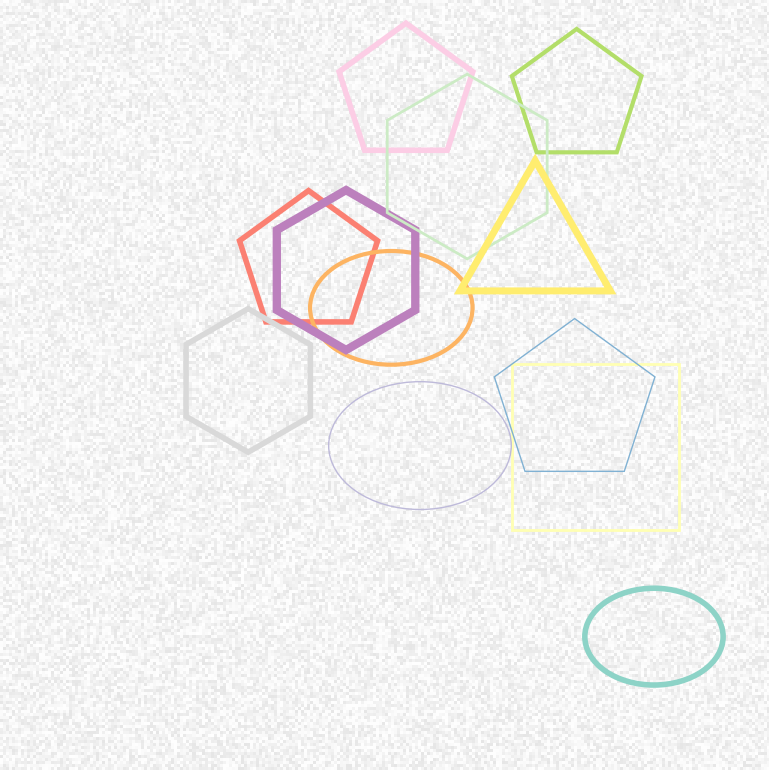[{"shape": "oval", "thickness": 2, "radius": 0.45, "center": [0.849, 0.173]}, {"shape": "square", "thickness": 1, "radius": 0.54, "center": [0.773, 0.42]}, {"shape": "oval", "thickness": 0.5, "radius": 0.59, "center": [0.545, 0.421]}, {"shape": "pentagon", "thickness": 2, "radius": 0.47, "center": [0.401, 0.658]}, {"shape": "pentagon", "thickness": 0.5, "radius": 0.55, "center": [0.746, 0.477]}, {"shape": "oval", "thickness": 1.5, "radius": 0.53, "center": [0.508, 0.6]}, {"shape": "pentagon", "thickness": 1.5, "radius": 0.44, "center": [0.749, 0.874]}, {"shape": "pentagon", "thickness": 2, "radius": 0.46, "center": [0.527, 0.879]}, {"shape": "hexagon", "thickness": 2, "radius": 0.47, "center": [0.322, 0.506]}, {"shape": "hexagon", "thickness": 3, "radius": 0.52, "center": [0.449, 0.649]}, {"shape": "hexagon", "thickness": 1, "radius": 0.6, "center": [0.607, 0.784]}, {"shape": "triangle", "thickness": 2.5, "radius": 0.56, "center": [0.695, 0.679]}]